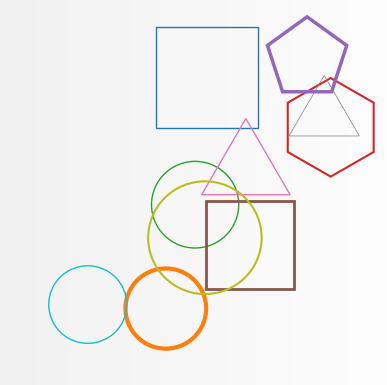[{"shape": "square", "thickness": 1, "radius": 0.66, "center": [0.534, 0.799]}, {"shape": "circle", "thickness": 3, "radius": 0.52, "center": [0.428, 0.199]}, {"shape": "circle", "thickness": 1, "radius": 0.56, "center": [0.504, 0.468]}, {"shape": "hexagon", "thickness": 1.5, "radius": 0.64, "center": [0.853, 0.669]}, {"shape": "pentagon", "thickness": 2.5, "radius": 0.54, "center": [0.793, 0.849]}, {"shape": "square", "thickness": 2, "radius": 0.57, "center": [0.645, 0.364]}, {"shape": "triangle", "thickness": 1, "radius": 0.66, "center": [0.635, 0.56]}, {"shape": "triangle", "thickness": 0.5, "radius": 0.52, "center": [0.837, 0.699]}, {"shape": "circle", "thickness": 1.5, "radius": 0.73, "center": [0.529, 0.383]}, {"shape": "circle", "thickness": 1, "radius": 0.5, "center": [0.227, 0.209]}]